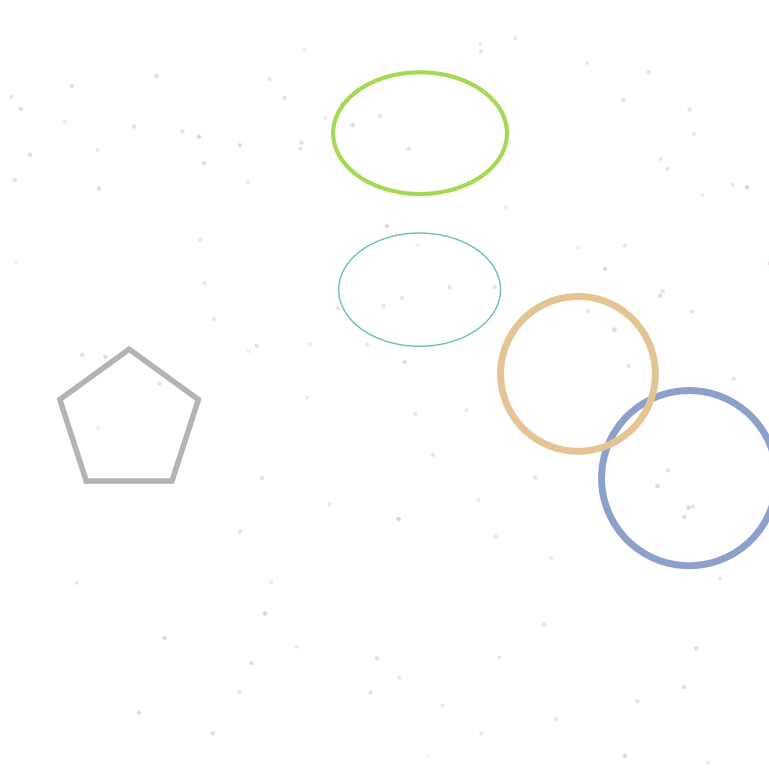[{"shape": "oval", "thickness": 0.5, "radius": 0.53, "center": [0.545, 0.624]}, {"shape": "circle", "thickness": 2.5, "radius": 0.57, "center": [0.895, 0.379]}, {"shape": "oval", "thickness": 1.5, "radius": 0.56, "center": [0.546, 0.827]}, {"shape": "circle", "thickness": 2.5, "radius": 0.5, "center": [0.751, 0.514]}, {"shape": "pentagon", "thickness": 2, "radius": 0.47, "center": [0.168, 0.452]}]